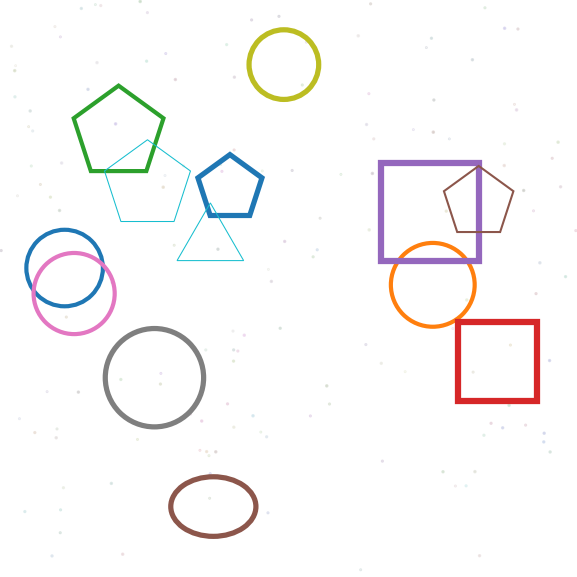[{"shape": "pentagon", "thickness": 2.5, "radius": 0.29, "center": [0.398, 0.673]}, {"shape": "circle", "thickness": 2, "radius": 0.33, "center": [0.112, 0.535]}, {"shape": "circle", "thickness": 2, "radius": 0.36, "center": [0.749, 0.506]}, {"shape": "pentagon", "thickness": 2, "radius": 0.41, "center": [0.205, 0.769]}, {"shape": "square", "thickness": 3, "radius": 0.34, "center": [0.861, 0.373]}, {"shape": "square", "thickness": 3, "radius": 0.42, "center": [0.745, 0.632]}, {"shape": "oval", "thickness": 2.5, "radius": 0.37, "center": [0.369, 0.122]}, {"shape": "pentagon", "thickness": 1, "radius": 0.32, "center": [0.829, 0.649]}, {"shape": "circle", "thickness": 2, "radius": 0.35, "center": [0.128, 0.491]}, {"shape": "circle", "thickness": 2.5, "radius": 0.43, "center": [0.267, 0.345]}, {"shape": "circle", "thickness": 2.5, "radius": 0.3, "center": [0.492, 0.887]}, {"shape": "pentagon", "thickness": 0.5, "radius": 0.39, "center": [0.255, 0.679]}, {"shape": "triangle", "thickness": 0.5, "radius": 0.33, "center": [0.364, 0.581]}]